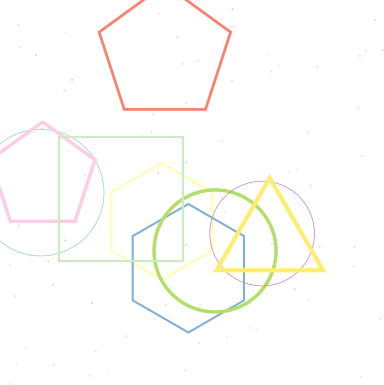[{"shape": "circle", "thickness": 0.5, "radius": 0.82, "center": [0.106, 0.5]}, {"shape": "hexagon", "thickness": 1.5, "radius": 0.76, "center": [0.42, 0.425]}, {"shape": "pentagon", "thickness": 2, "radius": 0.9, "center": [0.428, 0.861]}, {"shape": "hexagon", "thickness": 1.5, "radius": 0.83, "center": [0.489, 0.303]}, {"shape": "circle", "thickness": 2.5, "radius": 0.79, "center": [0.559, 0.348]}, {"shape": "pentagon", "thickness": 2.5, "radius": 0.71, "center": [0.111, 0.541]}, {"shape": "circle", "thickness": 0.5, "radius": 0.68, "center": [0.681, 0.393]}, {"shape": "square", "thickness": 1.5, "radius": 0.81, "center": [0.315, 0.482]}, {"shape": "triangle", "thickness": 3, "radius": 0.8, "center": [0.701, 0.378]}]